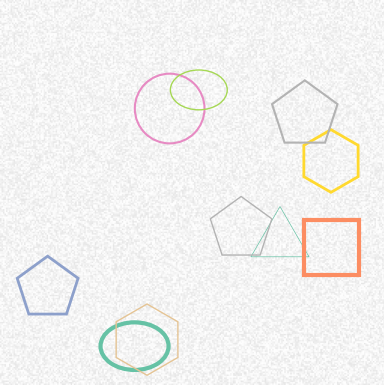[{"shape": "oval", "thickness": 3, "radius": 0.44, "center": [0.349, 0.101]}, {"shape": "triangle", "thickness": 0.5, "radius": 0.44, "center": [0.727, 0.377]}, {"shape": "square", "thickness": 3, "radius": 0.36, "center": [0.86, 0.358]}, {"shape": "pentagon", "thickness": 2, "radius": 0.42, "center": [0.124, 0.251]}, {"shape": "circle", "thickness": 1.5, "radius": 0.45, "center": [0.441, 0.718]}, {"shape": "oval", "thickness": 1, "radius": 0.37, "center": [0.516, 0.766]}, {"shape": "hexagon", "thickness": 2, "radius": 0.41, "center": [0.86, 0.582]}, {"shape": "hexagon", "thickness": 1, "radius": 0.46, "center": [0.382, 0.118]}, {"shape": "pentagon", "thickness": 1.5, "radius": 0.45, "center": [0.792, 0.702]}, {"shape": "pentagon", "thickness": 1, "radius": 0.42, "center": [0.626, 0.406]}]